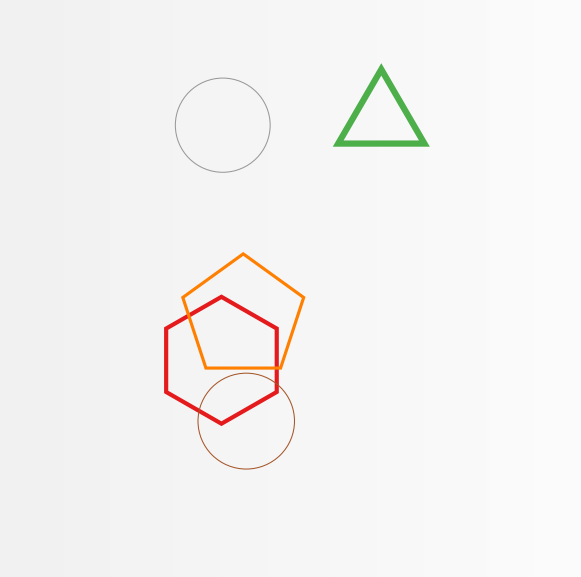[{"shape": "hexagon", "thickness": 2, "radius": 0.55, "center": [0.381, 0.375]}, {"shape": "triangle", "thickness": 3, "radius": 0.43, "center": [0.656, 0.793]}, {"shape": "pentagon", "thickness": 1.5, "radius": 0.55, "center": [0.418, 0.45]}, {"shape": "circle", "thickness": 0.5, "radius": 0.42, "center": [0.424, 0.27]}, {"shape": "circle", "thickness": 0.5, "radius": 0.41, "center": [0.383, 0.782]}]